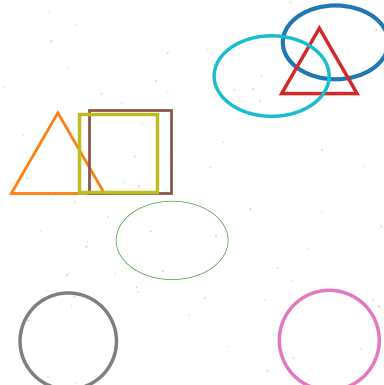[{"shape": "oval", "thickness": 3, "radius": 0.68, "center": [0.872, 0.89]}, {"shape": "triangle", "thickness": 2, "radius": 0.7, "center": [0.15, 0.567]}, {"shape": "oval", "thickness": 0.5, "radius": 0.73, "center": [0.447, 0.376]}, {"shape": "triangle", "thickness": 2.5, "radius": 0.57, "center": [0.829, 0.813]}, {"shape": "square", "thickness": 2, "radius": 0.54, "center": [0.338, 0.606]}, {"shape": "circle", "thickness": 2.5, "radius": 0.65, "center": [0.855, 0.116]}, {"shape": "circle", "thickness": 2.5, "radius": 0.63, "center": [0.177, 0.114]}, {"shape": "square", "thickness": 2.5, "radius": 0.5, "center": [0.307, 0.603]}, {"shape": "oval", "thickness": 2.5, "radius": 0.75, "center": [0.706, 0.802]}]